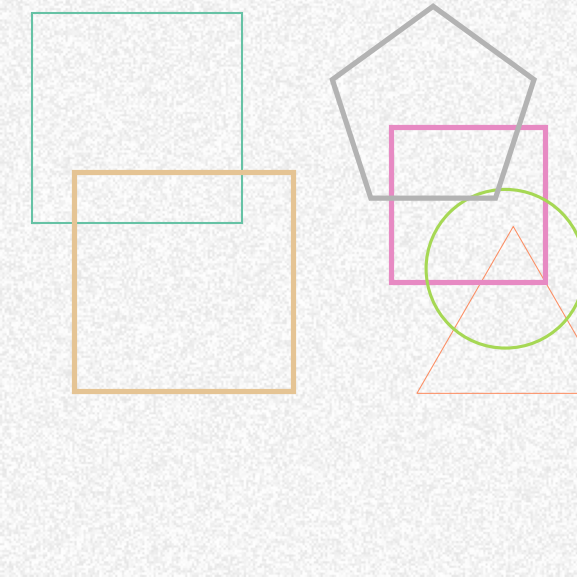[{"shape": "square", "thickness": 1, "radius": 0.91, "center": [0.238, 0.794]}, {"shape": "triangle", "thickness": 0.5, "radius": 0.96, "center": [0.889, 0.414]}, {"shape": "square", "thickness": 2.5, "radius": 0.67, "center": [0.811, 0.645]}, {"shape": "circle", "thickness": 1.5, "radius": 0.69, "center": [0.875, 0.534]}, {"shape": "square", "thickness": 2.5, "radius": 0.95, "center": [0.317, 0.512]}, {"shape": "pentagon", "thickness": 2.5, "radius": 0.92, "center": [0.75, 0.805]}]